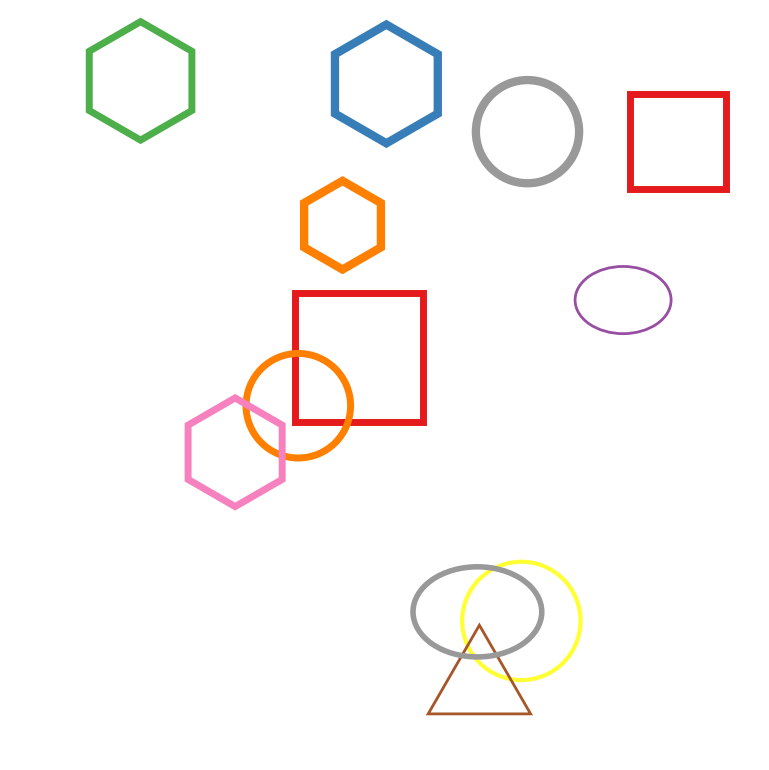[{"shape": "square", "thickness": 2.5, "radius": 0.42, "center": [0.466, 0.536]}, {"shape": "square", "thickness": 2.5, "radius": 0.31, "center": [0.88, 0.816]}, {"shape": "hexagon", "thickness": 3, "radius": 0.39, "center": [0.502, 0.891]}, {"shape": "hexagon", "thickness": 2.5, "radius": 0.38, "center": [0.183, 0.895]}, {"shape": "oval", "thickness": 1, "radius": 0.31, "center": [0.809, 0.61]}, {"shape": "hexagon", "thickness": 3, "radius": 0.29, "center": [0.445, 0.708]}, {"shape": "circle", "thickness": 2.5, "radius": 0.34, "center": [0.387, 0.473]}, {"shape": "circle", "thickness": 1.5, "radius": 0.38, "center": [0.677, 0.194]}, {"shape": "triangle", "thickness": 1, "radius": 0.38, "center": [0.623, 0.111]}, {"shape": "hexagon", "thickness": 2.5, "radius": 0.35, "center": [0.305, 0.413]}, {"shape": "oval", "thickness": 2, "radius": 0.42, "center": [0.62, 0.205]}, {"shape": "circle", "thickness": 3, "radius": 0.34, "center": [0.685, 0.829]}]